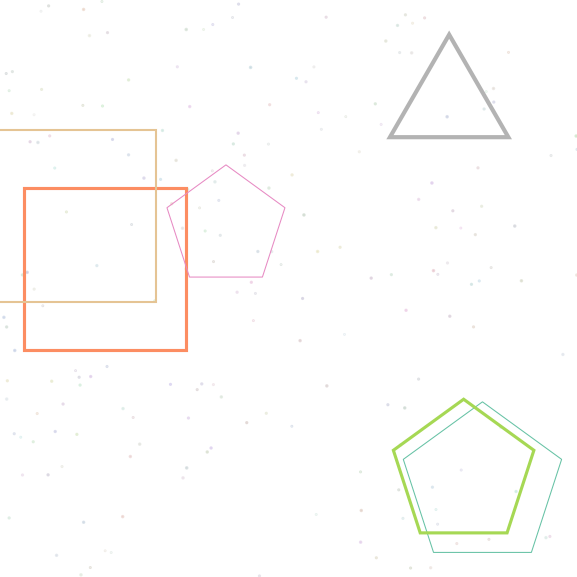[{"shape": "pentagon", "thickness": 0.5, "radius": 0.72, "center": [0.835, 0.159]}, {"shape": "square", "thickness": 1.5, "radius": 0.7, "center": [0.181, 0.533]}, {"shape": "pentagon", "thickness": 0.5, "radius": 0.54, "center": [0.391, 0.606]}, {"shape": "pentagon", "thickness": 1.5, "radius": 0.64, "center": [0.803, 0.18]}, {"shape": "square", "thickness": 1, "radius": 0.74, "center": [0.122, 0.625]}, {"shape": "triangle", "thickness": 2, "radius": 0.59, "center": [0.778, 0.821]}]